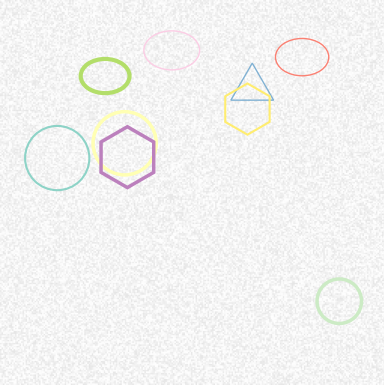[{"shape": "circle", "thickness": 1.5, "radius": 0.42, "center": [0.149, 0.589]}, {"shape": "circle", "thickness": 2.5, "radius": 0.41, "center": [0.324, 0.628]}, {"shape": "oval", "thickness": 1, "radius": 0.35, "center": [0.785, 0.852]}, {"shape": "triangle", "thickness": 1, "radius": 0.32, "center": [0.655, 0.772]}, {"shape": "oval", "thickness": 3, "radius": 0.32, "center": [0.273, 0.802]}, {"shape": "oval", "thickness": 1, "radius": 0.36, "center": [0.446, 0.869]}, {"shape": "hexagon", "thickness": 2.5, "radius": 0.39, "center": [0.331, 0.592]}, {"shape": "circle", "thickness": 2.5, "radius": 0.29, "center": [0.881, 0.218]}, {"shape": "hexagon", "thickness": 1.5, "radius": 0.33, "center": [0.643, 0.717]}]